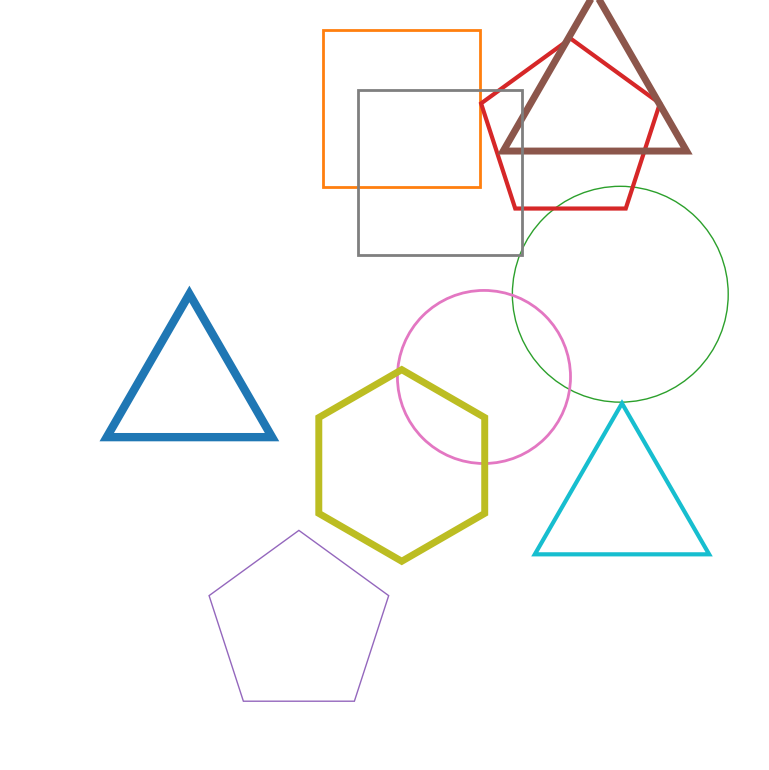[{"shape": "triangle", "thickness": 3, "radius": 0.62, "center": [0.246, 0.494]}, {"shape": "square", "thickness": 1, "radius": 0.51, "center": [0.522, 0.859]}, {"shape": "circle", "thickness": 0.5, "radius": 0.7, "center": [0.806, 0.618]}, {"shape": "pentagon", "thickness": 1.5, "radius": 0.61, "center": [0.741, 0.828]}, {"shape": "pentagon", "thickness": 0.5, "radius": 0.61, "center": [0.388, 0.189]}, {"shape": "triangle", "thickness": 2.5, "radius": 0.69, "center": [0.773, 0.873]}, {"shape": "circle", "thickness": 1, "radius": 0.56, "center": [0.629, 0.51]}, {"shape": "square", "thickness": 1, "radius": 0.53, "center": [0.572, 0.776]}, {"shape": "hexagon", "thickness": 2.5, "radius": 0.62, "center": [0.522, 0.395]}, {"shape": "triangle", "thickness": 1.5, "radius": 0.65, "center": [0.808, 0.345]}]